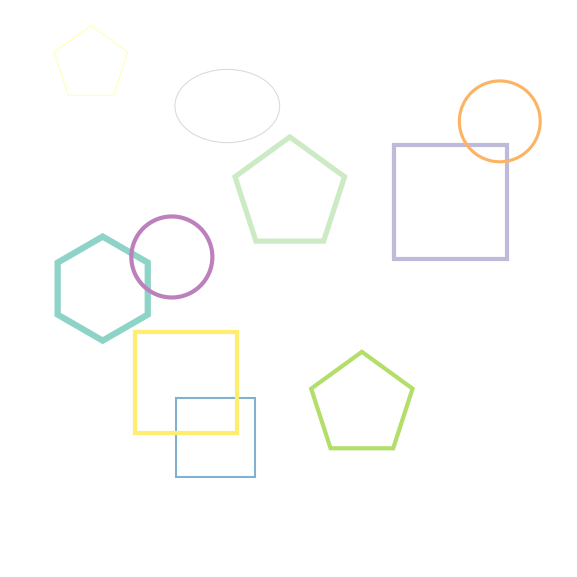[{"shape": "hexagon", "thickness": 3, "radius": 0.45, "center": [0.178, 0.499]}, {"shape": "pentagon", "thickness": 0.5, "radius": 0.33, "center": [0.157, 0.888]}, {"shape": "square", "thickness": 2, "radius": 0.49, "center": [0.78, 0.649]}, {"shape": "square", "thickness": 1, "radius": 0.34, "center": [0.373, 0.242]}, {"shape": "circle", "thickness": 1.5, "radius": 0.35, "center": [0.865, 0.789]}, {"shape": "pentagon", "thickness": 2, "radius": 0.46, "center": [0.627, 0.298]}, {"shape": "oval", "thickness": 0.5, "radius": 0.45, "center": [0.394, 0.816]}, {"shape": "circle", "thickness": 2, "radius": 0.35, "center": [0.298, 0.554]}, {"shape": "pentagon", "thickness": 2.5, "radius": 0.5, "center": [0.502, 0.662]}, {"shape": "square", "thickness": 2, "radius": 0.44, "center": [0.322, 0.337]}]